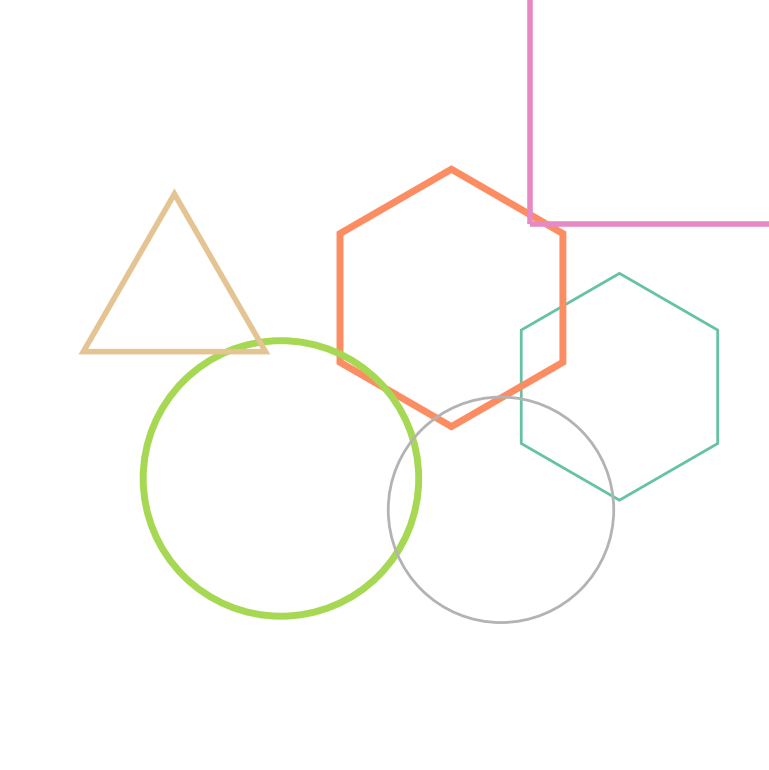[{"shape": "hexagon", "thickness": 1, "radius": 0.74, "center": [0.804, 0.498]}, {"shape": "hexagon", "thickness": 2.5, "radius": 0.84, "center": [0.586, 0.613]}, {"shape": "square", "thickness": 2, "radius": 0.95, "center": [0.879, 0.899]}, {"shape": "circle", "thickness": 2.5, "radius": 0.89, "center": [0.365, 0.379]}, {"shape": "triangle", "thickness": 2, "radius": 0.68, "center": [0.227, 0.612]}, {"shape": "circle", "thickness": 1, "radius": 0.73, "center": [0.651, 0.338]}]